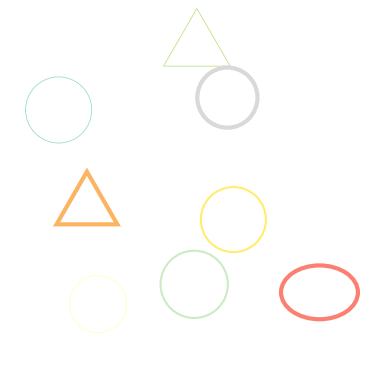[{"shape": "circle", "thickness": 0.5, "radius": 0.43, "center": [0.152, 0.714]}, {"shape": "circle", "thickness": 0.5, "radius": 0.37, "center": [0.254, 0.21]}, {"shape": "oval", "thickness": 3, "radius": 0.5, "center": [0.83, 0.241]}, {"shape": "triangle", "thickness": 3, "radius": 0.46, "center": [0.226, 0.463]}, {"shape": "triangle", "thickness": 0.5, "radius": 0.5, "center": [0.511, 0.878]}, {"shape": "circle", "thickness": 3, "radius": 0.39, "center": [0.591, 0.746]}, {"shape": "circle", "thickness": 1.5, "radius": 0.44, "center": [0.504, 0.261]}, {"shape": "circle", "thickness": 1.5, "radius": 0.42, "center": [0.606, 0.43]}]